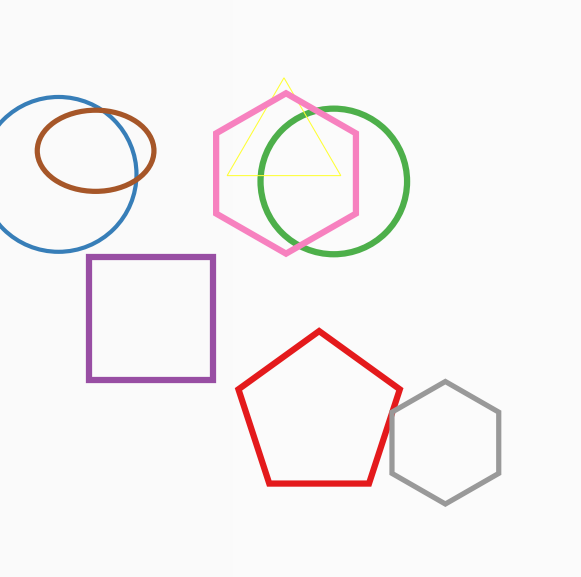[{"shape": "pentagon", "thickness": 3, "radius": 0.73, "center": [0.549, 0.28]}, {"shape": "circle", "thickness": 2, "radius": 0.67, "center": [0.101, 0.697]}, {"shape": "circle", "thickness": 3, "radius": 0.63, "center": [0.574, 0.685]}, {"shape": "square", "thickness": 3, "radius": 0.53, "center": [0.26, 0.447]}, {"shape": "triangle", "thickness": 0.5, "radius": 0.56, "center": [0.489, 0.751]}, {"shape": "oval", "thickness": 2.5, "radius": 0.5, "center": [0.164, 0.738]}, {"shape": "hexagon", "thickness": 3, "radius": 0.69, "center": [0.492, 0.699]}, {"shape": "hexagon", "thickness": 2.5, "radius": 0.53, "center": [0.766, 0.232]}]